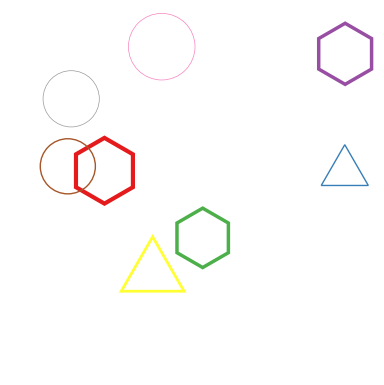[{"shape": "hexagon", "thickness": 3, "radius": 0.43, "center": [0.271, 0.557]}, {"shape": "triangle", "thickness": 1, "radius": 0.35, "center": [0.896, 0.554]}, {"shape": "hexagon", "thickness": 2.5, "radius": 0.39, "center": [0.526, 0.382]}, {"shape": "hexagon", "thickness": 2.5, "radius": 0.4, "center": [0.896, 0.86]}, {"shape": "triangle", "thickness": 2, "radius": 0.47, "center": [0.396, 0.291]}, {"shape": "circle", "thickness": 1, "radius": 0.36, "center": [0.176, 0.568]}, {"shape": "circle", "thickness": 0.5, "radius": 0.43, "center": [0.42, 0.879]}, {"shape": "circle", "thickness": 0.5, "radius": 0.37, "center": [0.185, 0.743]}]